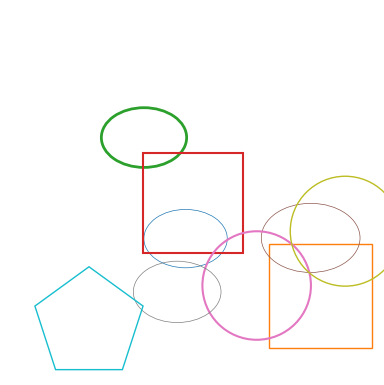[{"shape": "oval", "thickness": 0.5, "radius": 0.54, "center": [0.482, 0.38]}, {"shape": "square", "thickness": 1, "radius": 0.67, "center": [0.833, 0.231]}, {"shape": "oval", "thickness": 2, "radius": 0.55, "center": [0.374, 0.643]}, {"shape": "square", "thickness": 1.5, "radius": 0.65, "center": [0.501, 0.474]}, {"shape": "oval", "thickness": 0.5, "radius": 0.64, "center": [0.807, 0.382]}, {"shape": "circle", "thickness": 1.5, "radius": 0.7, "center": [0.667, 0.258]}, {"shape": "oval", "thickness": 0.5, "radius": 0.57, "center": [0.46, 0.242]}, {"shape": "circle", "thickness": 1, "radius": 0.71, "center": [0.897, 0.399]}, {"shape": "pentagon", "thickness": 1, "radius": 0.74, "center": [0.231, 0.159]}]